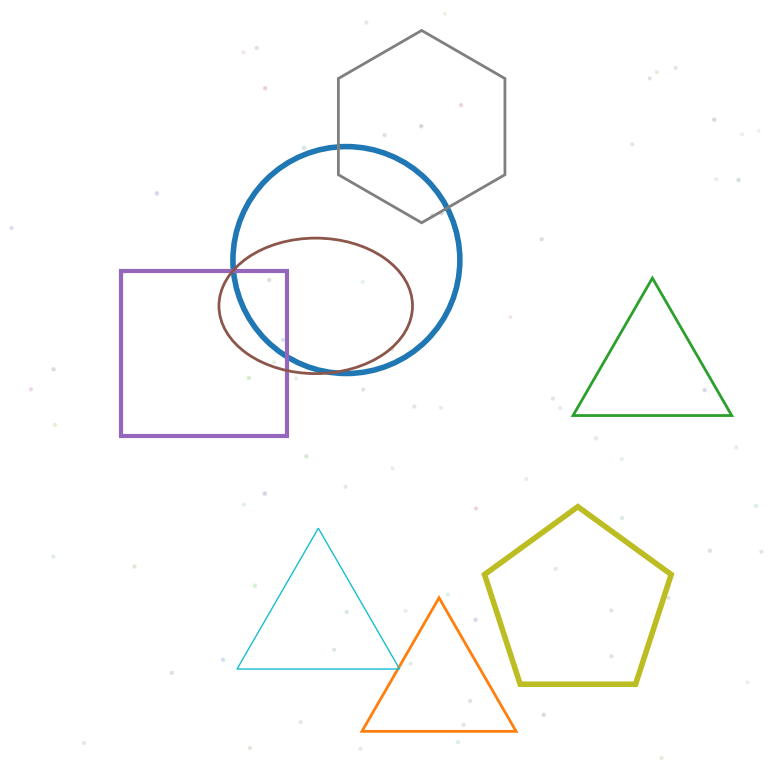[{"shape": "circle", "thickness": 2, "radius": 0.74, "center": [0.45, 0.662]}, {"shape": "triangle", "thickness": 1, "radius": 0.58, "center": [0.57, 0.108]}, {"shape": "triangle", "thickness": 1, "radius": 0.59, "center": [0.847, 0.52]}, {"shape": "square", "thickness": 1.5, "radius": 0.54, "center": [0.265, 0.541]}, {"shape": "oval", "thickness": 1, "radius": 0.63, "center": [0.41, 0.603]}, {"shape": "hexagon", "thickness": 1, "radius": 0.62, "center": [0.548, 0.836]}, {"shape": "pentagon", "thickness": 2, "radius": 0.64, "center": [0.75, 0.214]}, {"shape": "triangle", "thickness": 0.5, "radius": 0.61, "center": [0.413, 0.192]}]